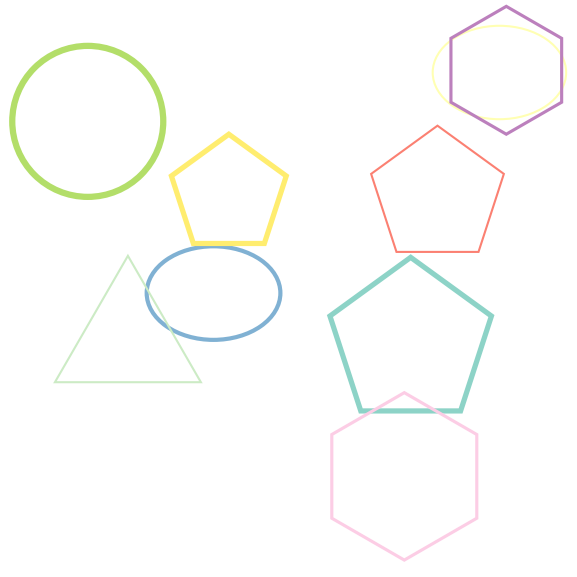[{"shape": "pentagon", "thickness": 2.5, "radius": 0.74, "center": [0.711, 0.406]}, {"shape": "oval", "thickness": 1, "radius": 0.58, "center": [0.865, 0.874]}, {"shape": "pentagon", "thickness": 1, "radius": 0.6, "center": [0.758, 0.661]}, {"shape": "oval", "thickness": 2, "radius": 0.58, "center": [0.37, 0.492]}, {"shape": "circle", "thickness": 3, "radius": 0.65, "center": [0.152, 0.789]}, {"shape": "hexagon", "thickness": 1.5, "radius": 0.72, "center": [0.7, 0.174]}, {"shape": "hexagon", "thickness": 1.5, "radius": 0.55, "center": [0.877, 0.877]}, {"shape": "triangle", "thickness": 1, "radius": 0.73, "center": [0.221, 0.41]}, {"shape": "pentagon", "thickness": 2.5, "radius": 0.52, "center": [0.396, 0.662]}]